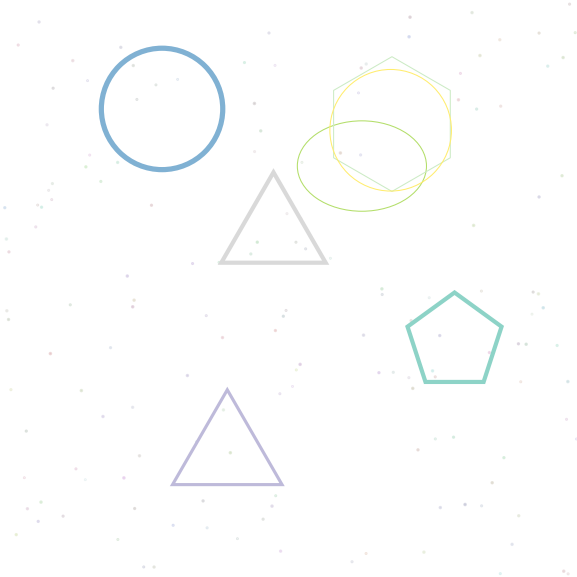[{"shape": "pentagon", "thickness": 2, "radius": 0.43, "center": [0.787, 0.407]}, {"shape": "triangle", "thickness": 1.5, "radius": 0.55, "center": [0.394, 0.215]}, {"shape": "circle", "thickness": 2.5, "radius": 0.53, "center": [0.281, 0.811]}, {"shape": "oval", "thickness": 0.5, "radius": 0.56, "center": [0.627, 0.712]}, {"shape": "triangle", "thickness": 2, "radius": 0.52, "center": [0.474, 0.596]}, {"shape": "hexagon", "thickness": 0.5, "radius": 0.58, "center": [0.679, 0.784]}, {"shape": "circle", "thickness": 0.5, "radius": 0.53, "center": [0.676, 0.774]}]